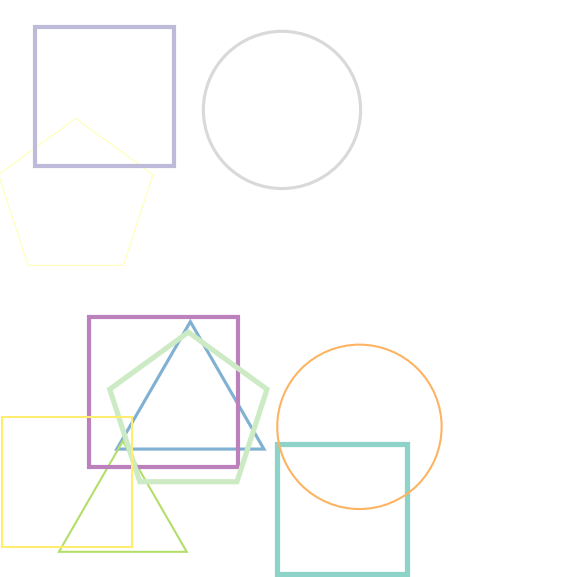[{"shape": "square", "thickness": 2.5, "radius": 0.56, "center": [0.592, 0.118]}, {"shape": "pentagon", "thickness": 0.5, "radius": 0.7, "center": [0.131, 0.653]}, {"shape": "square", "thickness": 2, "radius": 0.6, "center": [0.18, 0.832]}, {"shape": "triangle", "thickness": 1.5, "radius": 0.74, "center": [0.33, 0.295]}, {"shape": "circle", "thickness": 1, "radius": 0.71, "center": [0.622, 0.26]}, {"shape": "triangle", "thickness": 1, "radius": 0.64, "center": [0.213, 0.108]}, {"shape": "circle", "thickness": 1.5, "radius": 0.68, "center": [0.488, 0.809]}, {"shape": "square", "thickness": 2, "radius": 0.65, "center": [0.283, 0.32]}, {"shape": "pentagon", "thickness": 2.5, "radius": 0.72, "center": [0.326, 0.281]}, {"shape": "square", "thickness": 1, "radius": 0.56, "center": [0.116, 0.164]}]